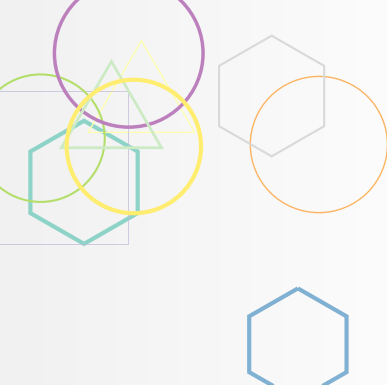[{"shape": "hexagon", "thickness": 3, "radius": 0.8, "center": [0.217, 0.526]}, {"shape": "triangle", "thickness": 1, "radius": 0.79, "center": [0.365, 0.736]}, {"shape": "square", "thickness": 0.5, "radius": 1.0, "center": [0.13, 0.565]}, {"shape": "hexagon", "thickness": 3, "radius": 0.73, "center": [0.769, 0.106]}, {"shape": "circle", "thickness": 1, "radius": 0.88, "center": [0.823, 0.625]}, {"shape": "circle", "thickness": 1.5, "radius": 0.83, "center": [0.105, 0.641]}, {"shape": "hexagon", "thickness": 1.5, "radius": 0.78, "center": [0.701, 0.751]}, {"shape": "circle", "thickness": 2.5, "radius": 0.96, "center": [0.332, 0.862]}, {"shape": "triangle", "thickness": 2, "radius": 0.75, "center": [0.288, 0.691]}, {"shape": "circle", "thickness": 3, "radius": 0.87, "center": [0.345, 0.62]}]